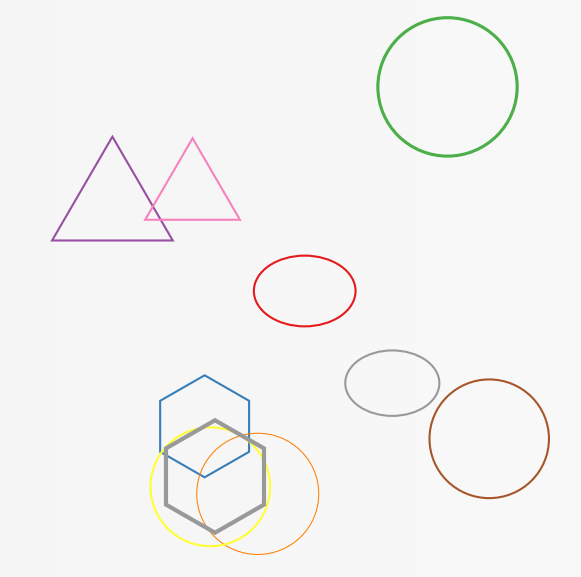[{"shape": "oval", "thickness": 1, "radius": 0.44, "center": [0.524, 0.495]}, {"shape": "hexagon", "thickness": 1, "radius": 0.44, "center": [0.352, 0.261]}, {"shape": "circle", "thickness": 1.5, "radius": 0.6, "center": [0.77, 0.849]}, {"shape": "triangle", "thickness": 1, "radius": 0.6, "center": [0.193, 0.643]}, {"shape": "circle", "thickness": 0.5, "radius": 0.52, "center": [0.443, 0.144]}, {"shape": "circle", "thickness": 1, "radius": 0.51, "center": [0.362, 0.156]}, {"shape": "circle", "thickness": 1, "radius": 0.51, "center": [0.842, 0.239]}, {"shape": "triangle", "thickness": 1, "radius": 0.47, "center": [0.331, 0.666]}, {"shape": "hexagon", "thickness": 2, "radius": 0.49, "center": [0.37, 0.174]}, {"shape": "oval", "thickness": 1, "radius": 0.4, "center": [0.675, 0.336]}]